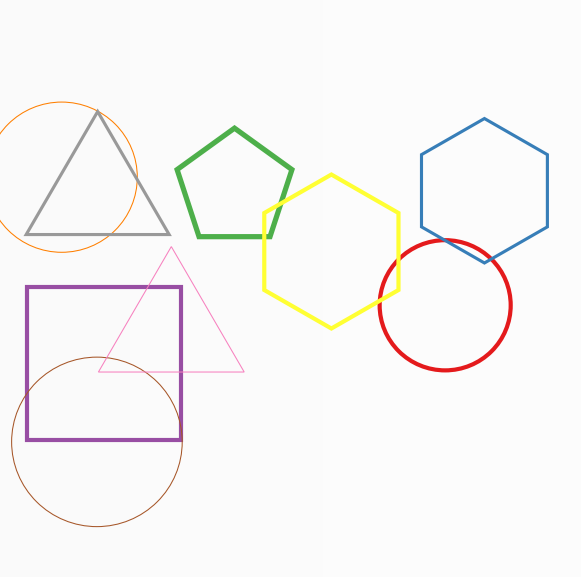[{"shape": "circle", "thickness": 2, "radius": 0.56, "center": [0.766, 0.471]}, {"shape": "hexagon", "thickness": 1.5, "radius": 0.63, "center": [0.833, 0.669]}, {"shape": "pentagon", "thickness": 2.5, "radius": 0.52, "center": [0.403, 0.673]}, {"shape": "square", "thickness": 2, "radius": 0.66, "center": [0.179, 0.37]}, {"shape": "circle", "thickness": 0.5, "radius": 0.65, "center": [0.106, 0.692]}, {"shape": "hexagon", "thickness": 2, "radius": 0.67, "center": [0.57, 0.564]}, {"shape": "circle", "thickness": 0.5, "radius": 0.73, "center": [0.167, 0.234]}, {"shape": "triangle", "thickness": 0.5, "radius": 0.72, "center": [0.295, 0.427]}, {"shape": "triangle", "thickness": 1.5, "radius": 0.71, "center": [0.168, 0.664]}]